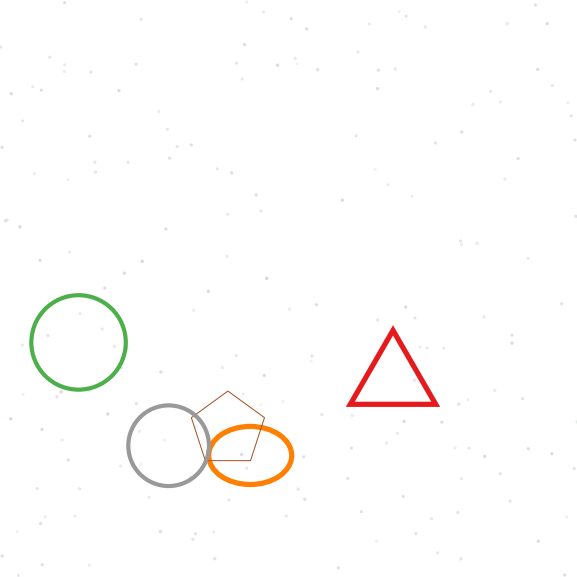[{"shape": "triangle", "thickness": 2.5, "radius": 0.43, "center": [0.681, 0.342]}, {"shape": "circle", "thickness": 2, "radius": 0.41, "center": [0.136, 0.406]}, {"shape": "oval", "thickness": 2.5, "radius": 0.36, "center": [0.433, 0.21]}, {"shape": "pentagon", "thickness": 0.5, "radius": 0.33, "center": [0.395, 0.255]}, {"shape": "circle", "thickness": 2, "radius": 0.35, "center": [0.292, 0.227]}]